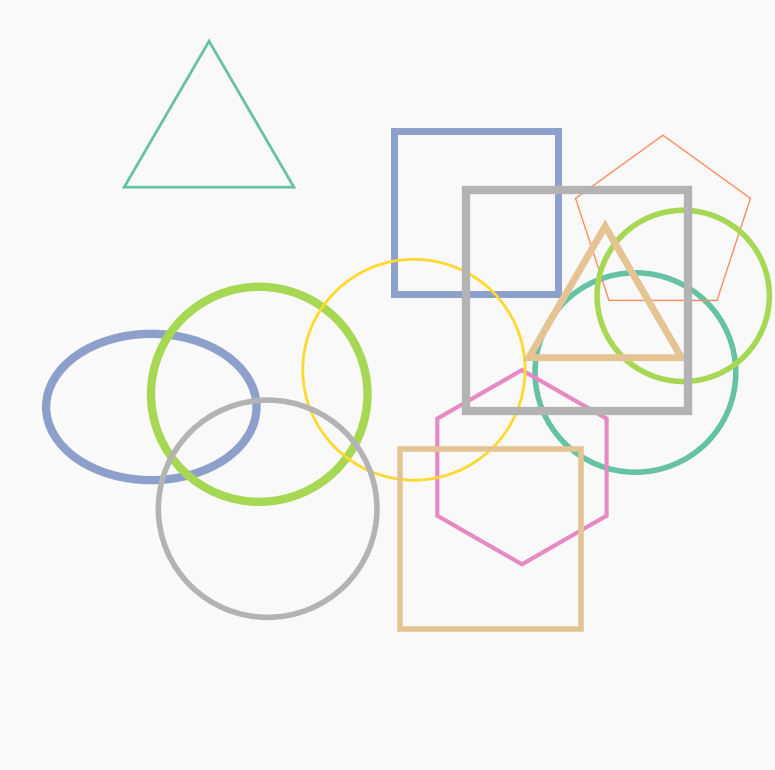[{"shape": "triangle", "thickness": 1, "radius": 0.63, "center": [0.27, 0.82]}, {"shape": "circle", "thickness": 2, "radius": 0.65, "center": [0.82, 0.516]}, {"shape": "pentagon", "thickness": 0.5, "radius": 0.59, "center": [0.855, 0.706]}, {"shape": "square", "thickness": 2.5, "radius": 0.53, "center": [0.614, 0.724]}, {"shape": "oval", "thickness": 3, "radius": 0.68, "center": [0.195, 0.471]}, {"shape": "hexagon", "thickness": 1.5, "radius": 0.63, "center": [0.673, 0.393]}, {"shape": "circle", "thickness": 3, "radius": 0.7, "center": [0.335, 0.488]}, {"shape": "circle", "thickness": 2, "radius": 0.56, "center": [0.882, 0.616]}, {"shape": "circle", "thickness": 1, "radius": 0.72, "center": [0.534, 0.52]}, {"shape": "triangle", "thickness": 2.5, "radius": 0.57, "center": [0.781, 0.592]}, {"shape": "square", "thickness": 2, "radius": 0.58, "center": [0.633, 0.3]}, {"shape": "square", "thickness": 3, "radius": 0.72, "center": [0.744, 0.61]}, {"shape": "circle", "thickness": 2, "radius": 0.71, "center": [0.345, 0.339]}]